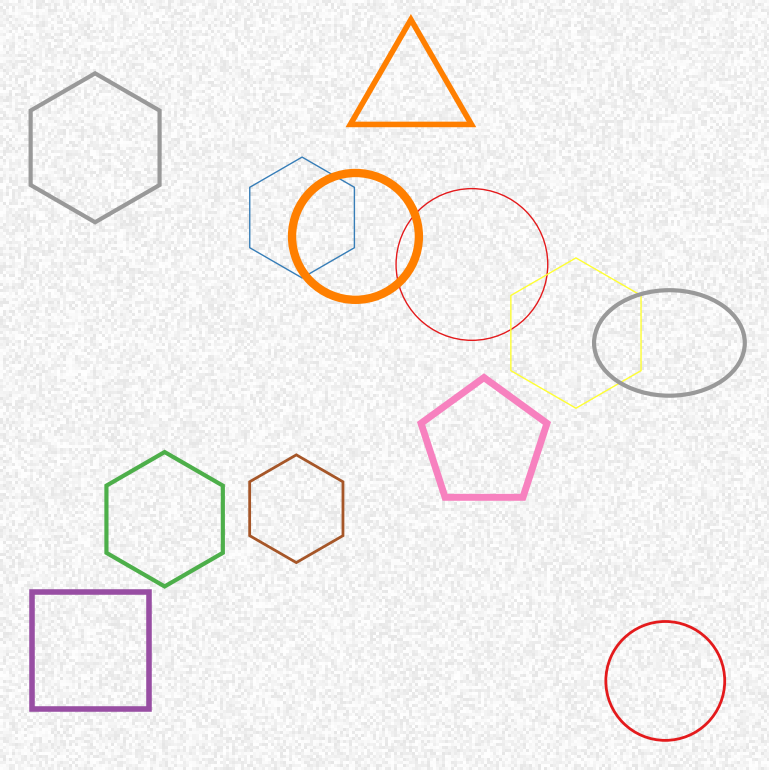[{"shape": "circle", "thickness": 0.5, "radius": 0.49, "center": [0.613, 0.657]}, {"shape": "circle", "thickness": 1, "radius": 0.39, "center": [0.864, 0.116]}, {"shape": "hexagon", "thickness": 0.5, "radius": 0.39, "center": [0.392, 0.718]}, {"shape": "hexagon", "thickness": 1.5, "radius": 0.44, "center": [0.214, 0.326]}, {"shape": "square", "thickness": 2, "radius": 0.38, "center": [0.117, 0.155]}, {"shape": "triangle", "thickness": 2, "radius": 0.45, "center": [0.534, 0.884]}, {"shape": "circle", "thickness": 3, "radius": 0.41, "center": [0.462, 0.693]}, {"shape": "hexagon", "thickness": 0.5, "radius": 0.49, "center": [0.748, 0.567]}, {"shape": "hexagon", "thickness": 1, "radius": 0.35, "center": [0.385, 0.339]}, {"shape": "pentagon", "thickness": 2.5, "radius": 0.43, "center": [0.629, 0.424]}, {"shape": "hexagon", "thickness": 1.5, "radius": 0.48, "center": [0.124, 0.808]}, {"shape": "oval", "thickness": 1.5, "radius": 0.49, "center": [0.869, 0.555]}]